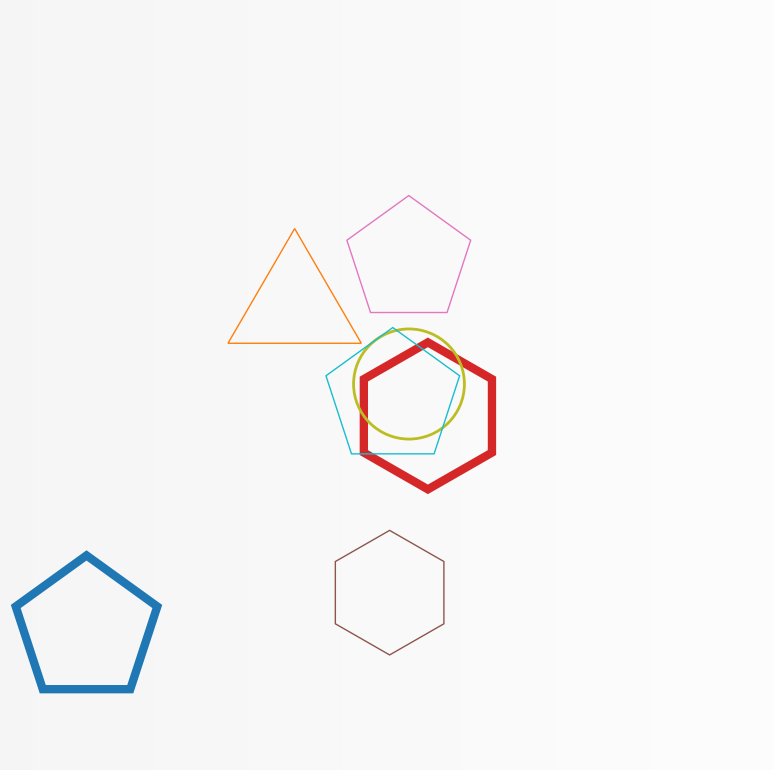[{"shape": "pentagon", "thickness": 3, "radius": 0.48, "center": [0.112, 0.183]}, {"shape": "triangle", "thickness": 0.5, "radius": 0.5, "center": [0.38, 0.604]}, {"shape": "hexagon", "thickness": 3, "radius": 0.48, "center": [0.552, 0.46]}, {"shape": "hexagon", "thickness": 0.5, "radius": 0.4, "center": [0.503, 0.23]}, {"shape": "pentagon", "thickness": 0.5, "radius": 0.42, "center": [0.527, 0.662]}, {"shape": "circle", "thickness": 1, "radius": 0.36, "center": [0.528, 0.501]}, {"shape": "pentagon", "thickness": 0.5, "radius": 0.45, "center": [0.507, 0.484]}]